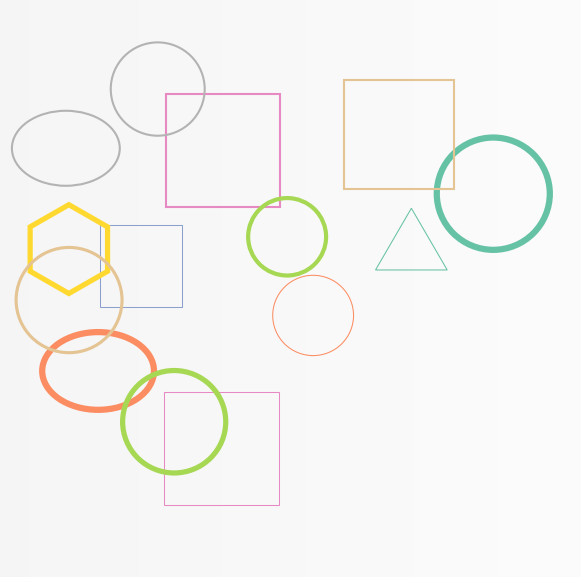[{"shape": "triangle", "thickness": 0.5, "radius": 0.36, "center": [0.708, 0.567]}, {"shape": "circle", "thickness": 3, "radius": 0.49, "center": [0.849, 0.664]}, {"shape": "circle", "thickness": 0.5, "radius": 0.35, "center": [0.539, 0.453]}, {"shape": "oval", "thickness": 3, "radius": 0.48, "center": [0.169, 0.357]}, {"shape": "square", "thickness": 0.5, "radius": 0.35, "center": [0.243, 0.539]}, {"shape": "square", "thickness": 0.5, "radius": 0.49, "center": [0.381, 0.223]}, {"shape": "square", "thickness": 1, "radius": 0.49, "center": [0.384, 0.739]}, {"shape": "circle", "thickness": 2.5, "radius": 0.44, "center": [0.3, 0.269]}, {"shape": "circle", "thickness": 2, "radius": 0.34, "center": [0.494, 0.589]}, {"shape": "hexagon", "thickness": 2.5, "radius": 0.38, "center": [0.118, 0.568]}, {"shape": "square", "thickness": 1, "radius": 0.47, "center": [0.687, 0.767]}, {"shape": "circle", "thickness": 1.5, "radius": 0.46, "center": [0.119, 0.48]}, {"shape": "circle", "thickness": 1, "radius": 0.4, "center": [0.271, 0.845]}, {"shape": "oval", "thickness": 1, "radius": 0.46, "center": [0.113, 0.742]}]